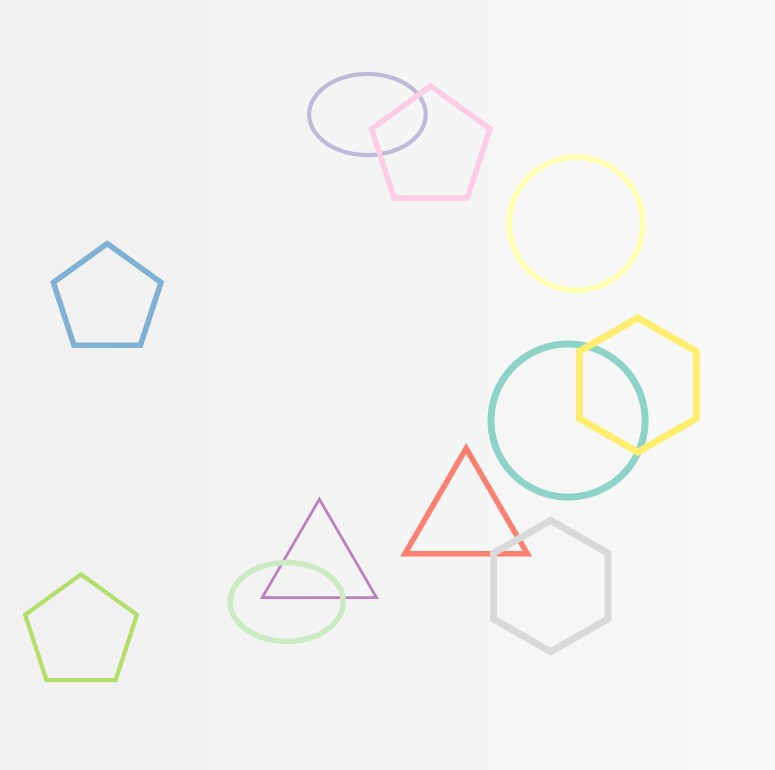[{"shape": "circle", "thickness": 2.5, "radius": 0.5, "center": [0.733, 0.454]}, {"shape": "circle", "thickness": 2, "radius": 0.43, "center": [0.743, 0.709]}, {"shape": "oval", "thickness": 1.5, "radius": 0.38, "center": [0.474, 0.851]}, {"shape": "triangle", "thickness": 2, "radius": 0.46, "center": [0.601, 0.326]}, {"shape": "pentagon", "thickness": 2, "radius": 0.36, "center": [0.138, 0.611]}, {"shape": "pentagon", "thickness": 1.5, "radius": 0.38, "center": [0.105, 0.178]}, {"shape": "pentagon", "thickness": 2, "radius": 0.4, "center": [0.556, 0.808]}, {"shape": "hexagon", "thickness": 2.5, "radius": 0.43, "center": [0.711, 0.239]}, {"shape": "triangle", "thickness": 1, "radius": 0.43, "center": [0.412, 0.266]}, {"shape": "oval", "thickness": 2, "radius": 0.37, "center": [0.37, 0.218]}, {"shape": "hexagon", "thickness": 2.5, "radius": 0.44, "center": [0.823, 0.5]}]